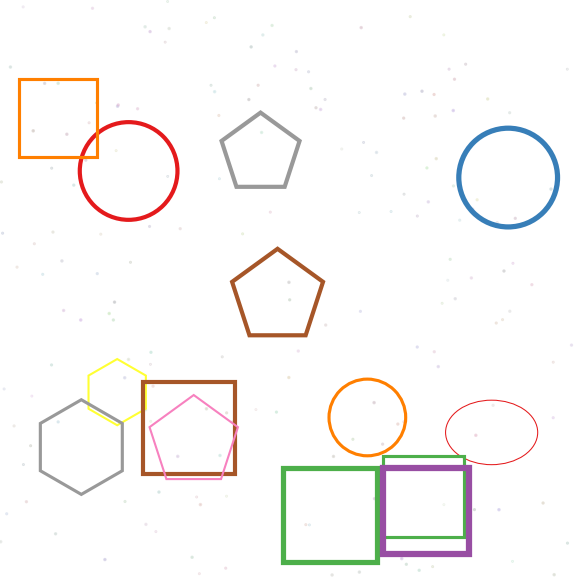[{"shape": "circle", "thickness": 2, "radius": 0.42, "center": [0.223, 0.703]}, {"shape": "oval", "thickness": 0.5, "radius": 0.4, "center": [0.851, 0.25]}, {"shape": "circle", "thickness": 2.5, "radius": 0.43, "center": [0.88, 0.692]}, {"shape": "square", "thickness": 1.5, "radius": 0.35, "center": [0.733, 0.14]}, {"shape": "square", "thickness": 2.5, "radius": 0.41, "center": [0.571, 0.107]}, {"shape": "square", "thickness": 3, "radius": 0.37, "center": [0.738, 0.114]}, {"shape": "square", "thickness": 1.5, "radius": 0.34, "center": [0.101, 0.794]}, {"shape": "circle", "thickness": 1.5, "radius": 0.33, "center": [0.636, 0.276]}, {"shape": "hexagon", "thickness": 1, "radius": 0.29, "center": [0.203, 0.32]}, {"shape": "square", "thickness": 2, "radius": 0.4, "center": [0.327, 0.258]}, {"shape": "pentagon", "thickness": 2, "radius": 0.41, "center": [0.481, 0.486]}, {"shape": "pentagon", "thickness": 1, "radius": 0.4, "center": [0.335, 0.235]}, {"shape": "hexagon", "thickness": 1.5, "radius": 0.41, "center": [0.141, 0.225]}, {"shape": "pentagon", "thickness": 2, "radius": 0.36, "center": [0.451, 0.733]}]